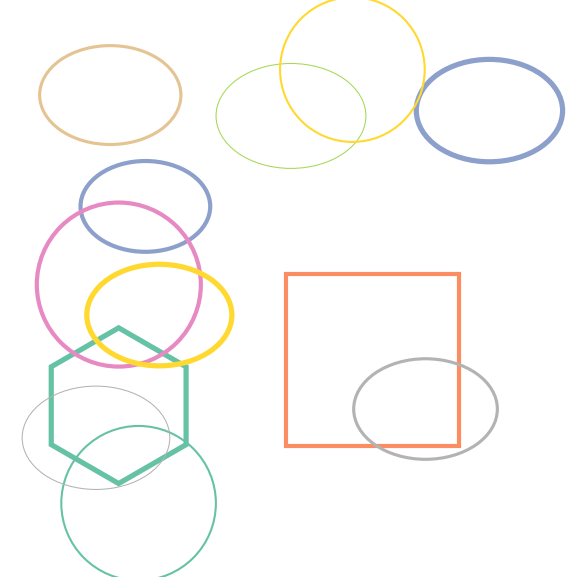[{"shape": "circle", "thickness": 1, "radius": 0.67, "center": [0.24, 0.128]}, {"shape": "hexagon", "thickness": 2.5, "radius": 0.67, "center": [0.205, 0.297]}, {"shape": "square", "thickness": 2, "radius": 0.75, "center": [0.645, 0.376]}, {"shape": "oval", "thickness": 2.5, "radius": 0.63, "center": [0.848, 0.808]}, {"shape": "oval", "thickness": 2, "radius": 0.56, "center": [0.252, 0.642]}, {"shape": "circle", "thickness": 2, "radius": 0.71, "center": [0.206, 0.506]}, {"shape": "oval", "thickness": 0.5, "radius": 0.65, "center": [0.504, 0.798]}, {"shape": "circle", "thickness": 1, "radius": 0.63, "center": [0.61, 0.879]}, {"shape": "oval", "thickness": 2.5, "radius": 0.63, "center": [0.276, 0.454]}, {"shape": "oval", "thickness": 1.5, "radius": 0.61, "center": [0.191, 0.835]}, {"shape": "oval", "thickness": 1.5, "radius": 0.62, "center": [0.737, 0.291]}, {"shape": "oval", "thickness": 0.5, "radius": 0.64, "center": [0.166, 0.241]}]